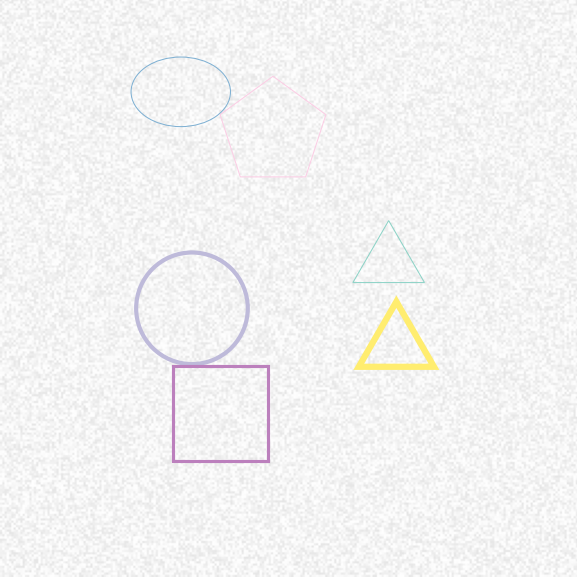[{"shape": "triangle", "thickness": 0.5, "radius": 0.36, "center": [0.673, 0.546]}, {"shape": "circle", "thickness": 2, "radius": 0.48, "center": [0.332, 0.465]}, {"shape": "oval", "thickness": 0.5, "radius": 0.43, "center": [0.313, 0.84]}, {"shape": "pentagon", "thickness": 0.5, "radius": 0.48, "center": [0.473, 0.771]}, {"shape": "square", "thickness": 1.5, "radius": 0.41, "center": [0.381, 0.283]}, {"shape": "triangle", "thickness": 3, "radius": 0.38, "center": [0.686, 0.402]}]